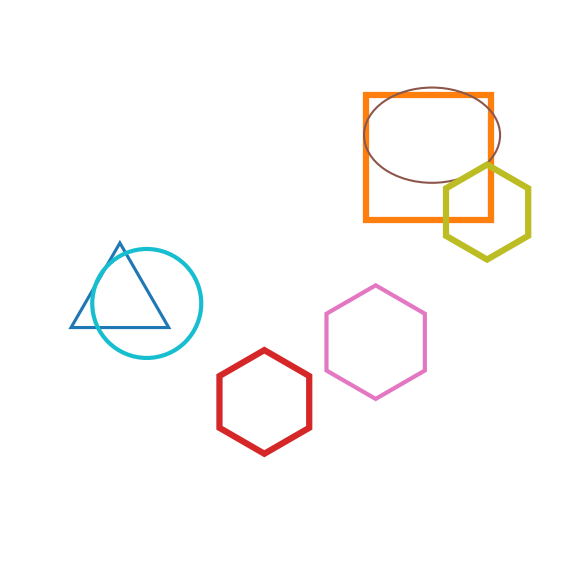[{"shape": "triangle", "thickness": 1.5, "radius": 0.49, "center": [0.208, 0.481]}, {"shape": "square", "thickness": 3, "radius": 0.54, "center": [0.743, 0.727]}, {"shape": "hexagon", "thickness": 3, "radius": 0.45, "center": [0.458, 0.303]}, {"shape": "oval", "thickness": 1, "radius": 0.59, "center": [0.748, 0.765]}, {"shape": "hexagon", "thickness": 2, "radius": 0.49, "center": [0.651, 0.407]}, {"shape": "hexagon", "thickness": 3, "radius": 0.41, "center": [0.843, 0.632]}, {"shape": "circle", "thickness": 2, "radius": 0.47, "center": [0.254, 0.474]}]